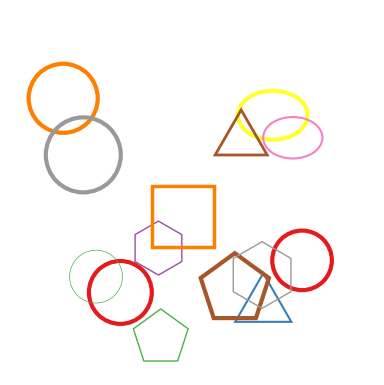[{"shape": "circle", "thickness": 3, "radius": 0.41, "center": [0.313, 0.24]}, {"shape": "circle", "thickness": 3, "radius": 0.39, "center": [0.785, 0.324]}, {"shape": "triangle", "thickness": 1.5, "radius": 0.42, "center": [0.684, 0.206]}, {"shape": "circle", "thickness": 0.5, "radius": 0.34, "center": [0.249, 0.282]}, {"shape": "pentagon", "thickness": 1, "radius": 0.37, "center": [0.418, 0.123]}, {"shape": "hexagon", "thickness": 1, "radius": 0.35, "center": [0.412, 0.356]}, {"shape": "square", "thickness": 2.5, "radius": 0.4, "center": [0.475, 0.437]}, {"shape": "circle", "thickness": 3, "radius": 0.45, "center": [0.164, 0.745]}, {"shape": "oval", "thickness": 3, "radius": 0.45, "center": [0.709, 0.701]}, {"shape": "triangle", "thickness": 2, "radius": 0.39, "center": [0.626, 0.636]}, {"shape": "pentagon", "thickness": 3, "radius": 0.47, "center": [0.61, 0.249]}, {"shape": "oval", "thickness": 1.5, "radius": 0.38, "center": [0.761, 0.642]}, {"shape": "circle", "thickness": 3, "radius": 0.49, "center": [0.216, 0.598]}, {"shape": "hexagon", "thickness": 1, "radius": 0.43, "center": [0.681, 0.286]}]